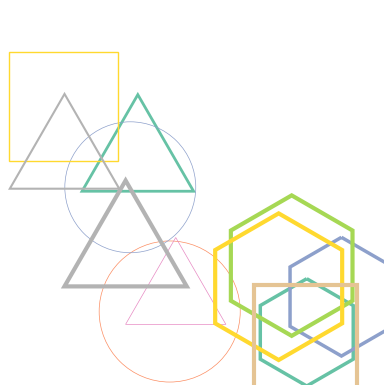[{"shape": "triangle", "thickness": 2, "radius": 0.84, "center": [0.358, 0.587]}, {"shape": "hexagon", "thickness": 2.5, "radius": 0.7, "center": [0.797, 0.137]}, {"shape": "circle", "thickness": 0.5, "radius": 0.92, "center": [0.441, 0.191]}, {"shape": "hexagon", "thickness": 2.5, "radius": 0.77, "center": [0.887, 0.229]}, {"shape": "circle", "thickness": 0.5, "radius": 0.85, "center": [0.338, 0.514]}, {"shape": "triangle", "thickness": 0.5, "radius": 0.75, "center": [0.456, 0.233]}, {"shape": "hexagon", "thickness": 3, "radius": 0.91, "center": [0.758, 0.31]}, {"shape": "hexagon", "thickness": 3, "radius": 0.95, "center": [0.724, 0.255]}, {"shape": "square", "thickness": 1, "radius": 0.71, "center": [0.166, 0.723]}, {"shape": "square", "thickness": 3, "radius": 0.67, "center": [0.794, 0.126]}, {"shape": "triangle", "thickness": 1.5, "radius": 0.82, "center": [0.168, 0.592]}, {"shape": "triangle", "thickness": 3, "radius": 0.92, "center": [0.326, 0.348]}]